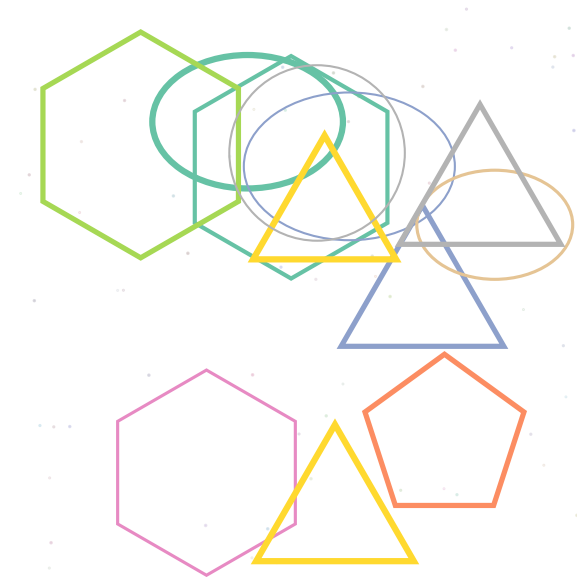[{"shape": "hexagon", "thickness": 2, "radius": 0.96, "center": [0.504, 0.709]}, {"shape": "oval", "thickness": 3, "radius": 0.83, "center": [0.429, 0.788]}, {"shape": "pentagon", "thickness": 2.5, "radius": 0.72, "center": [0.77, 0.241]}, {"shape": "triangle", "thickness": 2.5, "radius": 0.81, "center": [0.732, 0.481]}, {"shape": "oval", "thickness": 1, "radius": 0.91, "center": [0.605, 0.711]}, {"shape": "hexagon", "thickness": 1.5, "radius": 0.89, "center": [0.358, 0.181]}, {"shape": "hexagon", "thickness": 2.5, "radius": 0.98, "center": [0.244, 0.748]}, {"shape": "triangle", "thickness": 3, "radius": 0.71, "center": [0.562, 0.622]}, {"shape": "triangle", "thickness": 3, "radius": 0.79, "center": [0.58, 0.106]}, {"shape": "oval", "thickness": 1.5, "radius": 0.67, "center": [0.857, 0.61]}, {"shape": "triangle", "thickness": 2.5, "radius": 0.81, "center": [0.831, 0.657]}, {"shape": "circle", "thickness": 1, "radius": 0.76, "center": [0.549, 0.734]}]